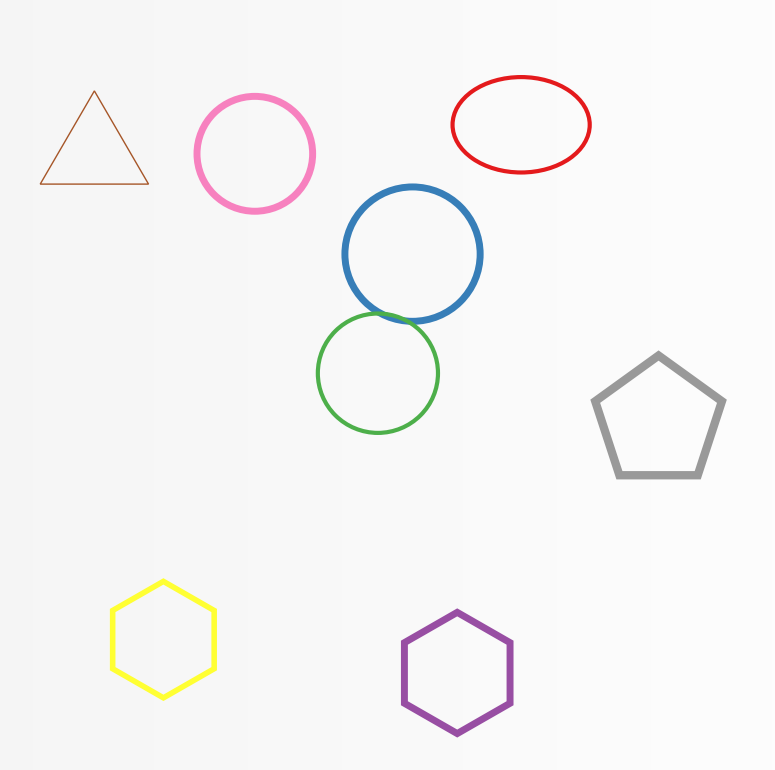[{"shape": "oval", "thickness": 1.5, "radius": 0.44, "center": [0.672, 0.838]}, {"shape": "circle", "thickness": 2.5, "radius": 0.44, "center": [0.532, 0.67]}, {"shape": "circle", "thickness": 1.5, "radius": 0.39, "center": [0.488, 0.515]}, {"shape": "hexagon", "thickness": 2.5, "radius": 0.39, "center": [0.59, 0.126]}, {"shape": "hexagon", "thickness": 2, "radius": 0.38, "center": [0.211, 0.169]}, {"shape": "triangle", "thickness": 0.5, "radius": 0.4, "center": [0.122, 0.801]}, {"shape": "circle", "thickness": 2.5, "radius": 0.37, "center": [0.329, 0.8]}, {"shape": "pentagon", "thickness": 3, "radius": 0.43, "center": [0.85, 0.452]}]